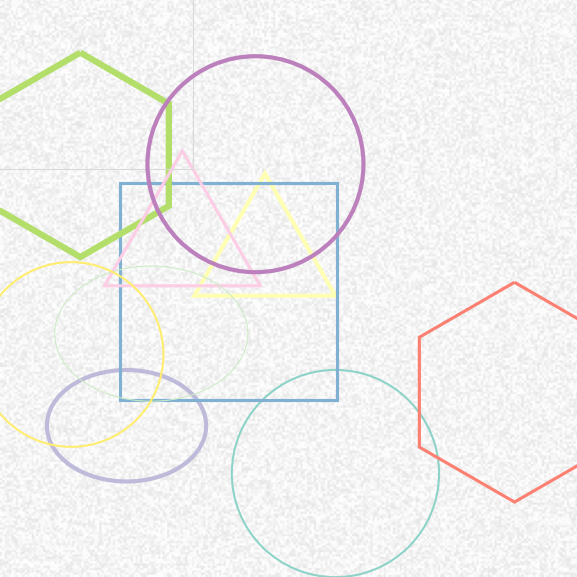[{"shape": "circle", "thickness": 1, "radius": 0.9, "center": [0.581, 0.179]}, {"shape": "triangle", "thickness": 2, "radius": 0.71, "center": [0.459, 0.558]}, {"shape": "oval", "thickness": 2, "radius": 0.69, "center": [0.219, 0.262]}, {"shape": "hexagon", "thickness": 1.5, "radius": 0.95, "center": [0.891, 0.32]}, {"shape": "square", "thickness": 1.5, "radius": 0.94, "center": [0.396, 0.494]}, {"shape": "hexagon", "thickness": 3, "radius": 0.88, "center": [0.139, 0.731]}, {"shape": "triangle", "thickness": 1.5, "radius": 0.78, "center": [0.316, 0.582]}, {"shape": "square", "thickness": 0.5, "radius": 0.9, "center": [0.154, 0.885]}, {"shape": "circle", "thickness": 2, "radius": 0.93, "center": [0.442, 0.715]}, {"shape": "oval", "thickness": 0.5, "radius": 0.84, "center": [0.262, 0.421]}, {"shape": "circle", "thickness": 1, "radius": 0.8, "center": [0.123, 0.385]}]